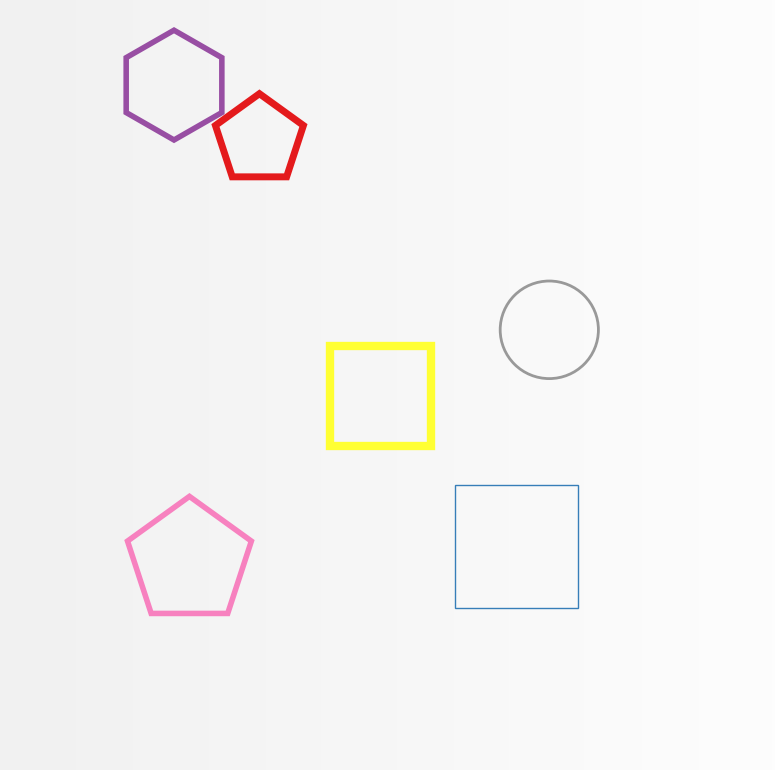[{"shape": "pentagon", "thickness": 2.5, "radius": 0.3, "center": [0.335, 0.819]}, {"shape": "square", "thickness": 0.5, "radius": 0.4, "center": [0.666, 0.29]}, {"shape": "hexagon", "thickness": 2, "radius": 0.36, "center": [0.225, 0.889]}, {"shape": "square", "thickness": 3, "radius": 0.33, "center": [0.491, 0.486]}, {"shape": "pentagon", "thickness": 2, "radius": 0.42, "center": [0.244, 0.271]}, {"shape": "circle", "thickness": 1, "radius": 0.32, "center": [0.709, 0.572]}]